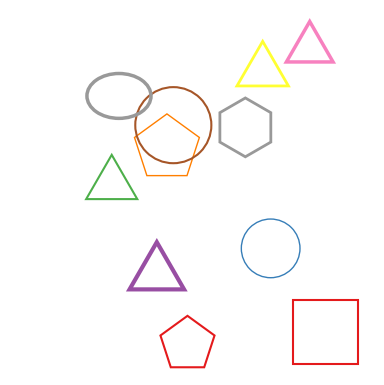[{"shape": "pentagon", "thickness": 1.5, "radius": 0.37, "center": [0.487, 0.106]}, {"shape": "square", "thickness": 1.5, "radius": 0.42, "center": [0.845, 0.138]}, {"shape": "circle", "thickness": 1, "radius": 0.38, "center": [0.703, 0.355]}, {"shape": "triangle", "thickness": 1.5, "radius": 0.38, "center": [0.29, 0.521]}, {"shape": "triangle", "thickness": 3, "radius": 0.41, "center": [0.407, 0.289]}, {"shape": "pentagon", "thickness": 1, "radius": 0.44, "center": [0.434, 0.616]}, {"shape": "triangle", "thickness": 2, "radius": 0.39, "center": [0.682, 0.815]}, {"shape": "circle", "thickness": 1.5, "radius": 0.49, "center": [0.45, 0.675]}, {"shape": "triangle", "thickness": 2.5, "radius": 0.35, "center": [0.804, 0.874]}, {"shape": "oval", "thickness": 2.5, "radius": 0.42, "center": [0.309, 0.751]}, {"shape": "hexagon", "thickness": 2, "radius": 0.38, "center": [0.637, 0.669]}]